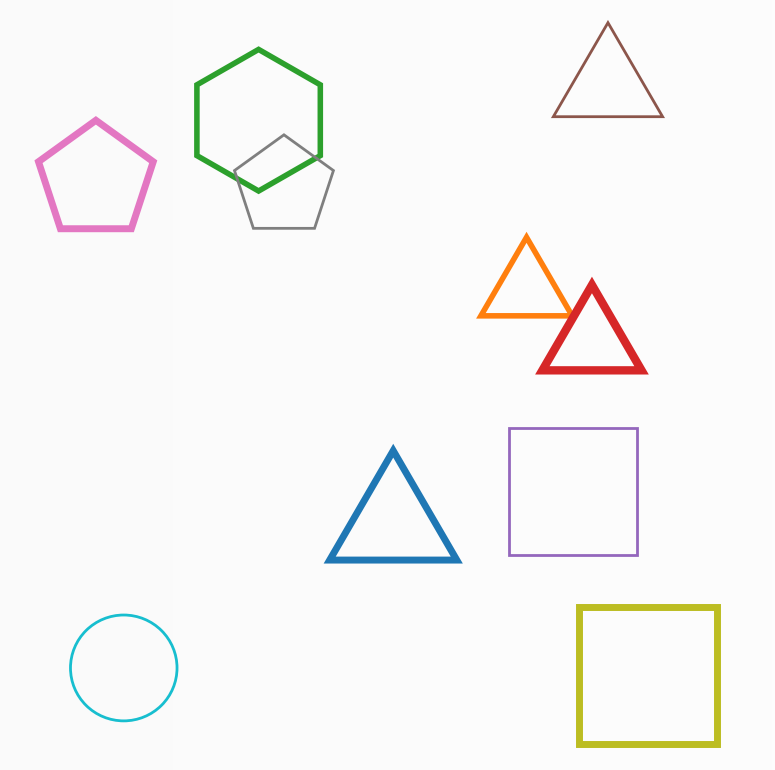[{"shape": "triangle", "thickness": 2.5, "radius": 0.47, "center": [0.507, 0.32]}, {"shape": "triangle", "thickness": 2, "radius": 0.34, "center": [0.679, 0.624]}, {"shape": "hexagon", "thickness": 2, "radius": 0.46, "center": [0.334, 0.844]}, {"shape": "triangle", "thickness": 3, "radius": 0.37, "center": [0.764, 0.556]}, {"shape": "square", "thickness": 1, "radius": 0.41, "center": [0.739, 0.361]}, {"shape": "triangle", "thickness": 1, "radius": 0.41, "center": [0.784, 0.889]}, {"shape": "pentagon", "thickness": 2.5, "radius": 0.39, "center": [0.124, 0.766]}, {"shape": "pentagon", "thickness": 1, "radius": 0.34, "center": [0.366, 0.758]}, {"shape": "square", "thickness": 2.5, "radius": 0.45, "center": [0.836, 0.123]}, {"shape": "circle", "thickness": 1, "radius": 0.34, "center": [0.16, 0.133]}]